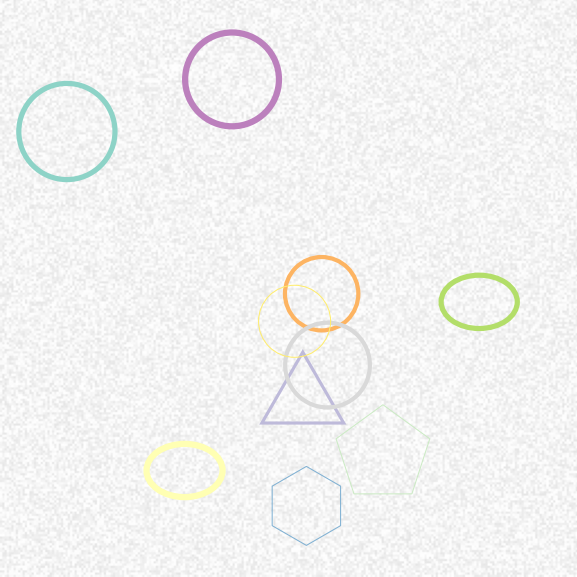[{"shape": "circle", "thickness": 2.5, "radius": 0.42, "center": [0.116, 0.771]}, {"shape": "oval", "thickness": 3, "radius": 0.33, "center": [0.32, 0.184]}, {"shape": "triangle", "thickness": 1.5, "radius": 0.41, "center": [0.524, 0.308]}, {"shape": "hexagon", "thickness": 0.5, "radius": 0.34, "center": [0.531, 0.123]}, {"shape": "circle", "thickness": 2, "radius": 0.32, "center": [0.557, 0.491]}, {"shape": "oval", "thickness": 2.5, "radius": 0.33, "center": [0.83, 0.476]}, {"shape": "circle", "thickness": 2, "radius": 0.37, "center": [0.567, 0.367]}, {"shape": "circle", "thickness": 3, "radius": 0.41, "center": [0.402, 0.862]}, {"shape": "pentagon", "thickness": 0.5, "radius": 0.43, "center": [0.663, 0.213]}, {"shape": "circle", "thickness": 0.5, "radius": 0.31, "center": [0.51, 0.443]}]